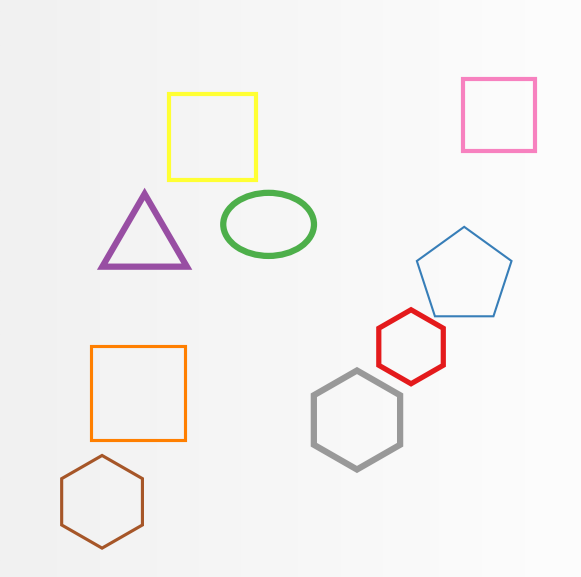[{"shape": "hexagon", "thickness": 2.5, "radius": 0.32, "center": [0.707, 0.399]}, {"shape": "pentagon", "thickness": 1, "radius": 0.43, "center": [0.799, 0.521]}, {"shape": "oval", "thickness": 3, "radius": 0.39, "center": [0.462, 0.611]}, {"shape": "triangle", "thickness": 3, "radius": 0.42, "center": [0.249, 0.579]}, {"shape": "square", "thickness": 1.5, "radius": 0.41, "center": [0.237, 0.319]}, {"shape": "square", "thickness": 2, "radius": 0.37, "center": [0.366, 0.761]}, {"shape": "hexagon", "thickness": 1.5, "radius": 0.4, "center": [0.176, 0.13]}, {"shape": "square", "thickness": 2, "radius": 0.31, "center": [0.859, 0.8]}, {"shape": "hexagon", "thickness": 3, "radius": 0.43, "center": [0.614, 0.272]}]